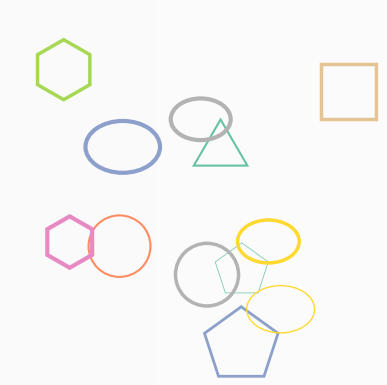[{"shape": "pentagon", "thickness": 0.5, "radius": 0.36, "center": [0.624, 0.297]}, {"shape": "triangle", "thickness": 1.5, "radius": 0.4, "center": [0.569, 0.61]}, {"shape": "circle", "thickness": 1.5, "radius": 0.4, "center": [0.308, 0.361]}, {"shape": "pentagon", "thickness": 2, "radius": 0.5, "center": [0.623, 0.103]}, {"shape": "oval", "thickness": 3, "radius": 0.48, "center": [0.317, 0.618]}, {"shape": "hexagon", "thickness": 3, "radius": 0.33, "center": [0.18, 0.371]}, {"shape": "hexagon", "thickness": 2.5, "radius": 0.39, "center": [0.164, 0.819]}, {"shape": "oval", "thickness": 2.5, "radius": 0.4, "center": [0.693, 0.373]}, {"shape": "oval", "thickness": 1, "radius": 0.44, "center": [0.724, 0.197]}, {"shape": "square", "thickness": 2.5, "radius": 0.35, "center": [0.9, 0.762]}, {"shape": "oval", "thickness": 3, "radius": 0.39, "center": [0.518, 0.69]}, {"shape": "circle", "thickness": 2.5, "radius": 0.41, "center": [0.534, 0.287]}]